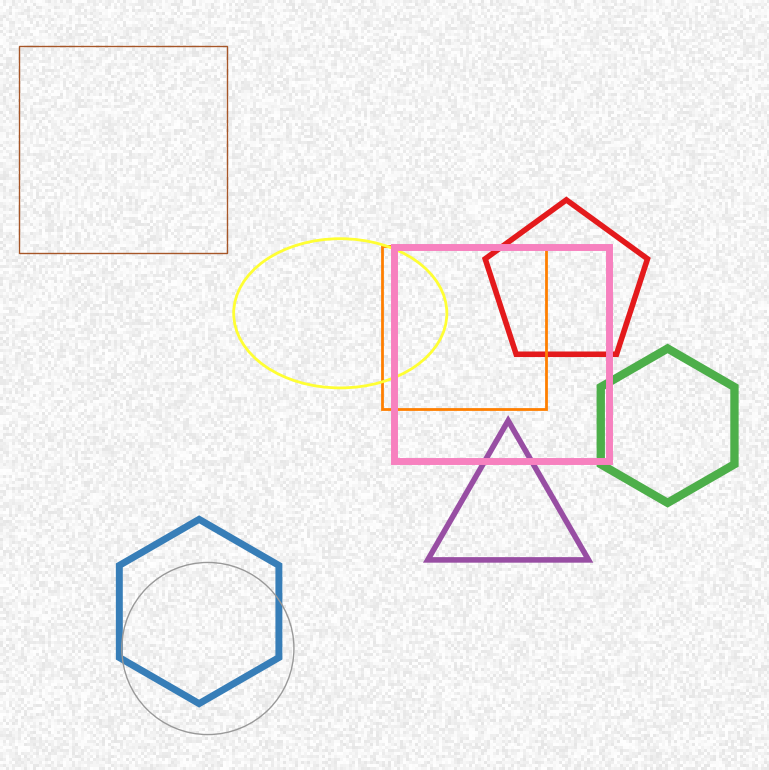[{"shape": "pentagon", "thickness": 2, "radius": 0.55, "center": [0.736, 0.63]}, {"shape": "hexagon", "thickness": 2.5, "radius": 0.6, "center": [0.259, 0.206]}, {"shape": "hexagon", "thickness": 3, "radius": 0.5, "center": [0.867, 0.447]}, {"shape": "triangle", "thickness": 2, "radius": 0.6, "center": [0.66, 0.333]}, {"shape": "square", "thickness": 1, "radius": 0.53, "center": [0.603, 0.575]}, {"shape": "oval", "thickness": 1, "radius": 0.69, "center": [0.442, 0.593]}, {"shape": "square", "thickness": 0.5, "radius": 0.67, "center": [0.16, 0.806]}, {"shape": "square", "thickness": 2.5, "radius": 0.7, "center": [0.652, 0.54]}, {"shape": "circle", "thickness": 0.5, "radius": 0.56, "center": [0.27, 0.158]}]